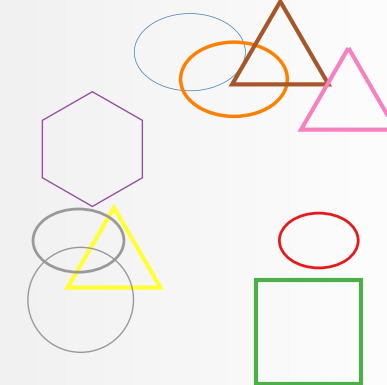[{"shape": "oval", "thickness": 2, "radius": 0.51, "center": [0.823, 0.375]}, {"shape": "oval", "thickness": 0.5, "radius": 0.72, "center": [0.49, 0.864]}, {"shape": "square", "thickness": 3, "radius": 0.68, "center": [0.797, 0.139]}, {"shape": "hexagon", "thickness": 1, "radius": 0.75, "center": [0.238, 0.613]}, {"shape": "oval", "thickness": 2.5, "radius": 0.69, "center": [0.604, 0.794]}, {"shape": "triangle", "thickness": 3, "radius": 0.69, "center": [0.294, 0.322]}, {"shape": "triangle", "thickness": 3, "radius": 0.72, "center": [0.723, 0.853]}, {"shape": "triangle", "thickness": 3, "radius": 0.71, "center": [0.899, 0.734]}, {"shape": "circle", "thickness": 1, "radius": 0.68, "center": [0.208, 0.221]}, {"shape": "oval", "thickness": 2, "radius": 0.59, "center": [0.203, 0.375]}]